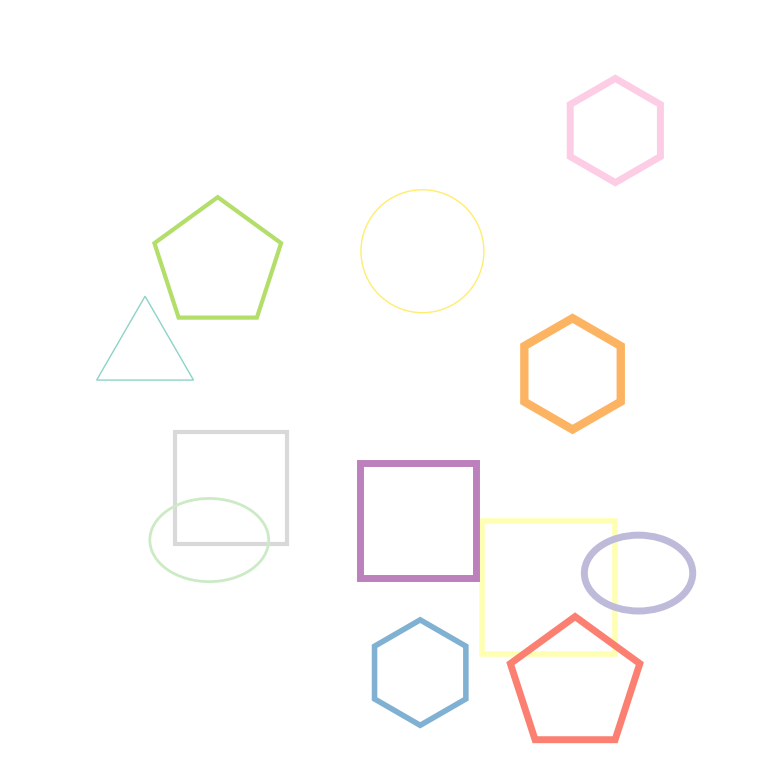[{"shape": "triangle", "thickness": 0.5, "radius": 0.36, "center": [0.188, 0.543]}, {"shape": "square", "thickness": 2, "radius": 0.43, "center": [0.712, 0.237]}, {"shape": "oval", "thickness": 2.5, "radius": 0.35, "center": [0.829, 0.256]}, {"shape": "pentagon", "thickness": 2.5, "radius": 0.44, "center": [0.747, 0.111]}, {"shape": "hexagon", "thickness": 2, "radius": 0.34, "center": [0.546, 0.127]}, {"shape": "hexagon", "thickness": 3, "radius": 0.36, "center": [0.744, 0.514]}, {"shape": "pentagon", "thickness": 1.5, "radius": 0.43, "center": [0.283, 0.657]}, {"shape": "hexagon", "thickness": 2.5, "radius": 0.34, "center": [0.799, 0.83]}, {"shape": "square", "thickness": 1.5, "radius": 0.36, "center": [0.3, 0.367]}, {"shape": "square", "thickness": 2.5, "radius": 0.38, "center": [0.543, 0.324]}, {"shape": "oval", "thickness": 1, "radius": 0.39, "center": [0.272, 0.299]}, {"shape": "circle", "thickness": 0.5, "radius": 0.4, "center": [0.549, 0.674]}]